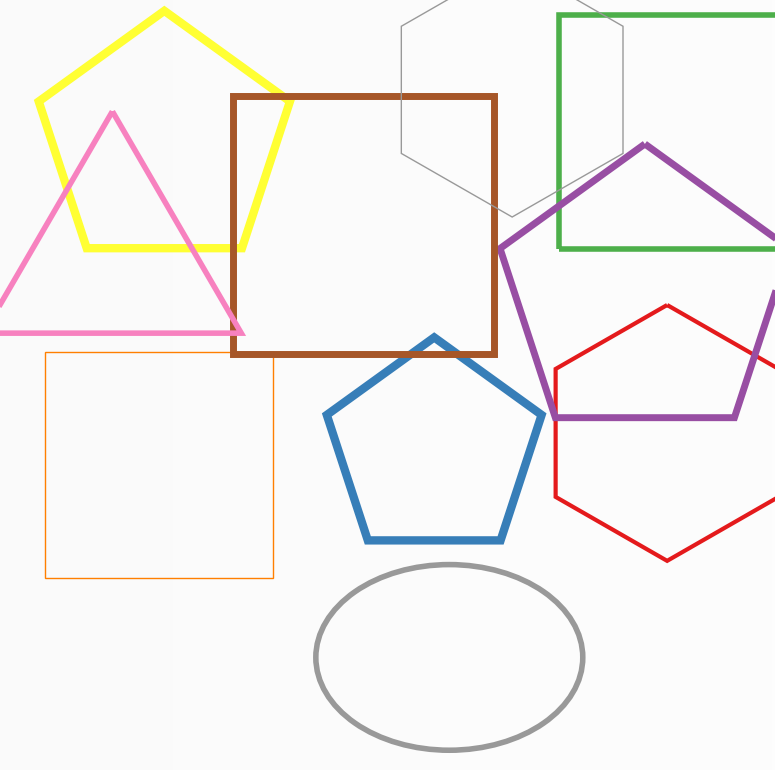[{"shape": "hexagon", "thickness": 1.5, "radius": 0.83, "center": [0.861, 0.438]}, {"shape": "pentagon", "thickness": 3, "radius": 0.73, "center": [0.56, 0.416]}, {"shape": "square", "thickness": 2, "radius": 0.76, "center": [0.874, 0.829]}, {"shape": "pentagon", "thickness": 2.5, "radius": 0.98, "center": [0.832, 0.617]}, {"shape": "square", "thickness": 0.5, "radius": 0.73, "center": [0.205, 0.396]}, {"shape": "pentagon", "thickness": 3, "radius": 0.85, "center": [0.212, 0.816]}, {"shape": "square", "thickness": 2.5, "radius": 0.84, "center": [0.469, 0.708]}, {"shape": "triangle", "thickness": 2, "radius": 0.96, "center": [0.145, 0.663]}, {"shape": "hexagon", "thickness": 0.5, "radius": 0.83, "center": [0.661, 0.883]}, {"shape": "oval", "thickness": 2, "radius": 0.86, "center": [0.58, 0.146]}]